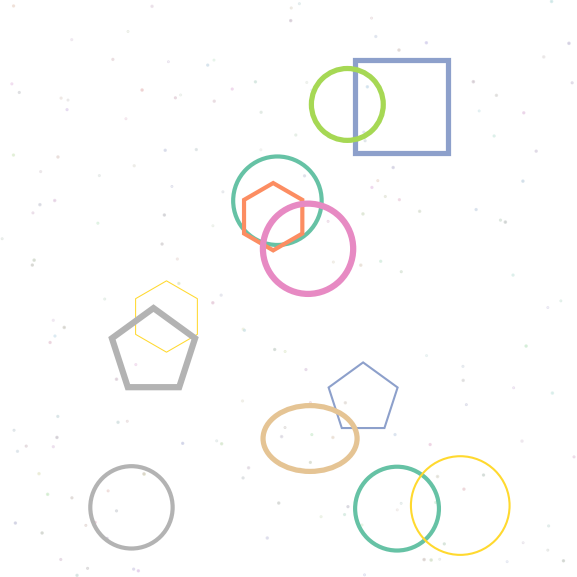[{"shape": "circle", "thickness": 2, "radius": 0.36, "center": [0.687, 0.118]}, {"shape": "circle", "thickness": 2, "radius": 0.38, "center": [0.48, 0.652]}, {"shape": "hexagon", "thickness": 2, "radius": 0.29, "center": [0.473, 0.624]}, {"shape": "pentagon", "thickness": 1, "radius": 0.31, "center": [0.629, 0.309]}, {"shape": "square", "thickness": 2.5, "radius": 0.4, "center": [0.696, 0.815]}, {"shape": "circle", "thickness": 3, "radius": 0.39, "center": [0.533, 0.568]}, {"shape": "circle", "thickness": 2.5, "radius": 0.31, "center": [0.601, 0.818]}, {"shape": "hexagon", "thickness": 0.5, "radius": 0.31, "center": [0.288, 0.451]}, {"shape": "circle", "thickness": 1, "radius": 0.43, "center": [0.797, 0.124]}, {"shape": "oval", "thickness": 2.5, "radius": 0.41, "center": [0.537, 0.24]}, {"shape": "pentagon", "thickness": 3, "radius": 0.38, "center": [0.266, 0.39]}, {"shape": "circle", "thickness": 2, "radius": 0.36, "center": [0.228, 0.121]}]